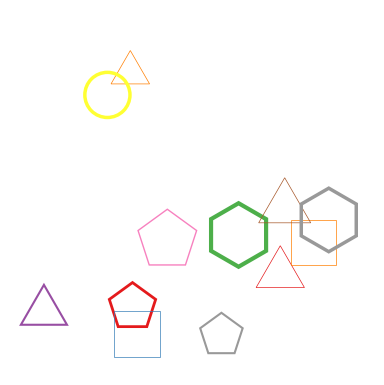[{"shape": "triangle", "thickness": 0.5, "radius": 0.36, "center": [0.728, 0.289]}, {"shape": "pentagon", "thickness": 2, "radius": 0.32, "center": [0.344, 0.203]}, {"shape": "square", "thickness": 0.5, "radius": 0.3, "center": [0.356, 0.133]}, {"shape": "hexagon", "thickness": 3, "radius": 0.41, "center": [0.62, 0.39]}, {"shape": "triangle", "thickness": 1.5, "radius": 0.35, "center": [0.114, 0.191]}, {"shape": "square", "thickness": 0.5, "radius": 0.29, "center": [0.814, 0.37]}, {"shape": "triangle", "thickness": 0.5, "radius": 0.29, "center": [0.338, 0.811]}, {"shape": "circle", "thickness": 2.5, "radius": 0.29, "center": [0.279, 0.753]}, {"shape": "triangle", "thickness": 0.5, "radius": 0.39, "center": [0.739, 0.46]}, {"shape": "pentagon", "thickness": 1, "radius": 0.4, "center": [0.435, 0.376]}, {"shape": "pentagon", "thickness": 1.5, "radius": 0.29, "center": [0.575, 0.13]}, {"shape": "hexagon", "thickness": 2.5, "radius": 0.41, "center": [0.854, 0.429]}]